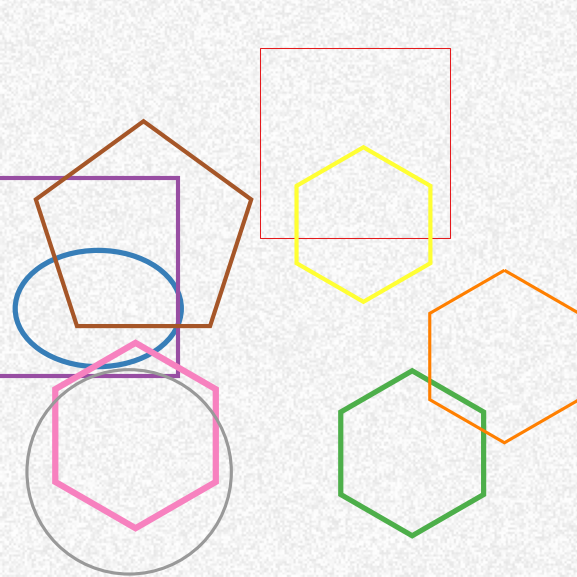[{"shape": "square", "thickness": 0.5, "radius": 0.82, "center": [0.614, 0.751]}, {"shape": "oval", "thickness": 2.5, "radius": 0.72, "center": [0.17, 0.465]}, {"shape": "hexagon", "thickness": 2.5, "radius": 0.71, "center": [0.714, 0.214]}, {"shape": "square", "thickness": 2, "radius": 0.86, "center": [0.137, 0.519]}, {"shape": "hexagon", "thickness": 1.5, "radius": 0.75, "center": [0.873, 0.382]}, {"shape": "hexagon", "thickness": 2, "radius": 0.67, "center": [0.629, 0.61]}, {"shape": "pentagon", "thickness": 2, "radius": 0.98, "center": [0.249, 0.593]}, {"shape": "hexagon", "thickness": 3, "radius": 0.8, "center": [0.235, 0.245]}, {"shape": "circle", "thickness": 1.5, "radius": 0.88, "center": [0.224, 0.182]}]